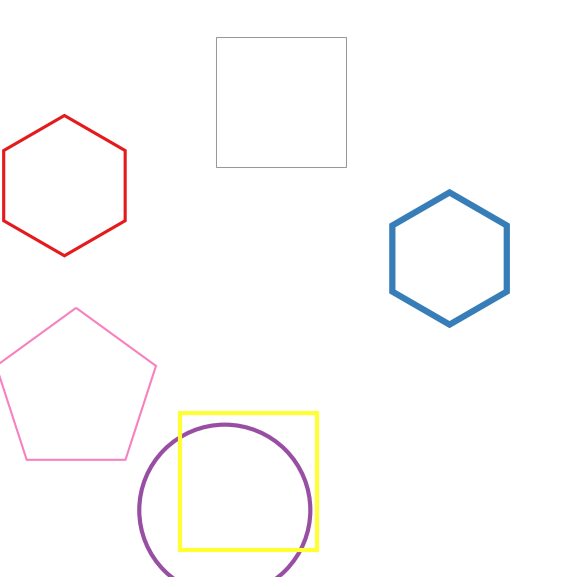[{"shape": "hexagon", "thickness": 1.5, "radius": 0.61, "center": [0.112, 0.678]}, {"shape": "hexagon", "thickness": 3, "radius": 0.57, "center": [0.778, 0.551]}, {"shape": "circle", "thickness": 2, "radius": 0.74, "center": [0.389, 0.116]}, {"shape": "square", "thickness": 2, "radius": 0.59, "center": [0.43, 0.165]}, {"shape": "pentagon", "thickness": 1, "radius": 0.73, "center": [0.132, 0.321]}, {"shape": "square", "thickness": 0.5, "radius": 0.56, "center": [0.486, 0.823]}]